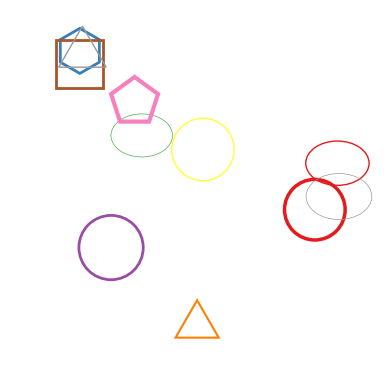[{"shape": "circle", "thickness": 2.5, "radius": 0.39, "center": [0.818, 0.455]}, {"shape": "oval", "thickness": 1, "radius": 0.41, "center": [0.876, 0.576]}, {"shape": "hexagon", "thickness": 2, "radius": 0.29, "center": [0.207, 0.868]}, {"shape": "oval", "thickness": 0.5, "radius": 0.4, "center": [0.368, 0.648]}, {"shape": "circle", "thickness": 2, "radius": 0.42, "center": [0.288, 0.357]}, {"shape": "triangle", "thickness": 1.5, "radius": 0.32, "center": [0.512, 0.155]}, {"shape": "circle", "thickness": 1, "radius": 0.41, "center": [0.527, 0.612]}, {"shape": "square", "thickness": 2, "radius": 0.31, "center": [0.206, 0.834]}, {"shape": "pentagon", "thickness": 3, "radius": 0.32, "center": [0.35, 0.736]}, {"shape": "triangle", "thickness": 1, "radius": 0.36, "center": [0.214, 0.861]}, {"shape": "oval", "thickness": 0.5, "radius": 0.43, "center": [0.88, 0.49]}]